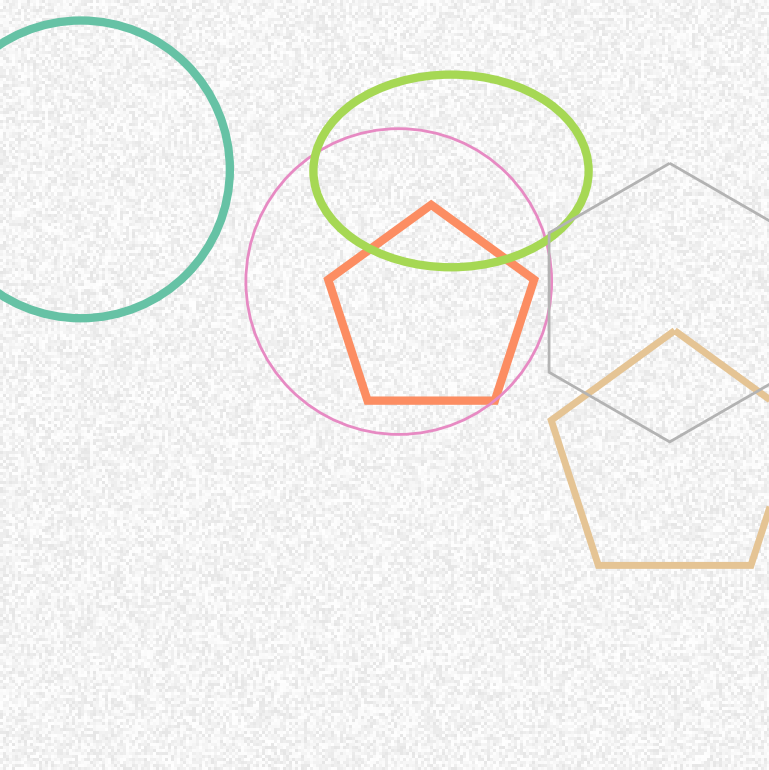[{"shape": "circle", "thickness": 3, "radius": 0.97, "center": [0.105, 0.78]}, {"shape": "pentagon", "thickness": 3, "radius": 0.7, "center": [0.56, 0.593]}, {"shape": "circle", "thickness": 1, "radius": 0.99, "center": [0.518, 0.634]}, {"shape": "oval", "thickness": 3, "radius": 0.89, "center": [0.586, 0.778]}, {"shape": "pentagon", "thickness": 2.5, "radius": 0.84, "center": [0.876, 0.402]}, {"shape": "hexagon", "thickness": 1, "radius": 0.9, "center": [0.87, 0.607]}]